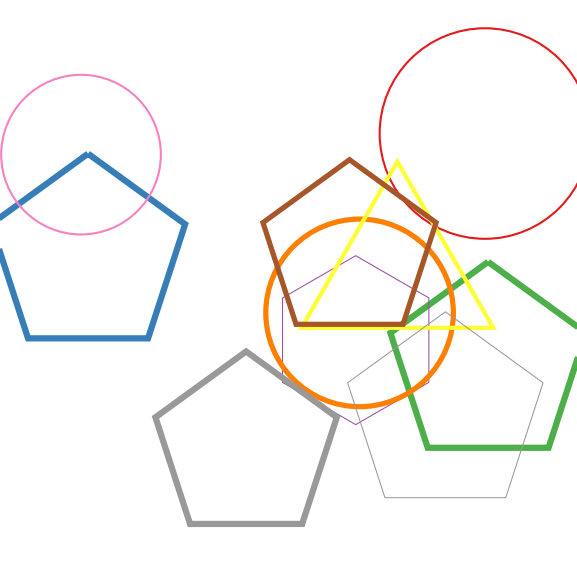[{"shape": "circle", "thickness": 1, "radius": 0.91, "center": [0.84, 0.768]}, {"shape": "pentagon", "thickness": 3, "radius": 0.88, "center": [0.152, 0.556]}, {"shape": "pentagon", "thickness": 3, "radius": 0.89, "center": [0.845, 0.368]}, {"shape": "hexagon", "thickness": 0.5, "radius": 0.73, "center": [0.616, 0.41]}, {"shape": "circle", "thickness": 2.5, "radius": 0.81, "center": [0.623, 0.457]}, {"shape": "triangle", "thickness": 2, "radius": 0.96, "center": [0.688, 0.527]}, {"shape": "pentagon", "thickness": 2.5, "radius": 0.79, "center": [0.605, 0.565]}, {"shape": "circle", "thickness": 1, "radius": 0.69, "center": [0.14, 0.731]}, {"shape": "pentagon", "thickness": 3, "radius": 0.83, "center": [0.426, 0.225]}, {"shape": "pentagon", "thickness": 0.5, "radius": 0.89, "center": [0.771, 0.281]}]